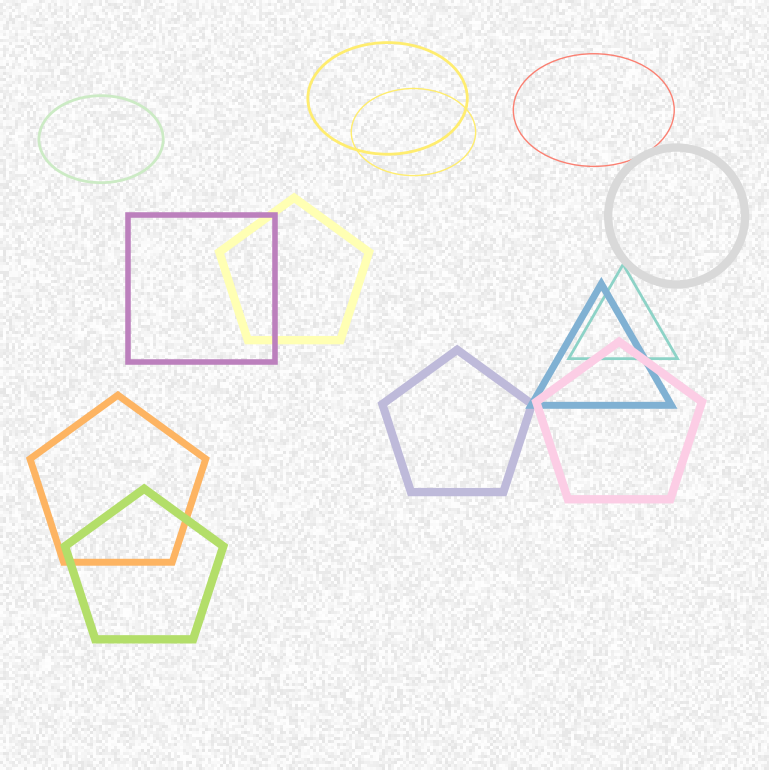[{"shape": "triangle", "thickness": 1, "radius": 0.41, "center": [0.809, 0.575]}, {"shape": "pentagon", "thickness": 3, "radius": 0.51, "center": [0.382, 0.641]}, {"shape": "pentagon", "thickness": 3, "radius": 0.51, "center": [0.594, 0.444]}, {"shape": "oval", "thickness": 0.5, "radius": 0.52, "center": [0.771, 0.857]}, {"shape": "triangle", "thickness": 2.5, "radius": 0.53, "center": [0.781, 0.526]}, {"shape": "pentagon", "thickness": 2.5, "radius": 0.6, "center": [0.153, 0.367]}, {"shape": "pentagon", "thickness": 3, "radius": 0.54, "center": [0.187, 0.257]}, {"shape": "pentagon", "thickness": 3, "radius": 0.57, "center": [0.804, 0.443]}, {"shape": "circle", "thickness": 3, "radius": 0.44, "center": [0.879, 0.72]}, {"shape": "square", "thickness": 2, "radius": 0.48, "center": [0.262, 0.626]}, {"shape": "oval", "thickness": 1, "radius": 0.4, "center": [0.131, 0.819]}, {"shape": "oval", "thickness": 0.5, "radius": 0.4, "center": [0.537, 0.829]}, {"shape": "oval", "thickness": 1, "radius": 0.52, "center": [0.503, 0.872]}]